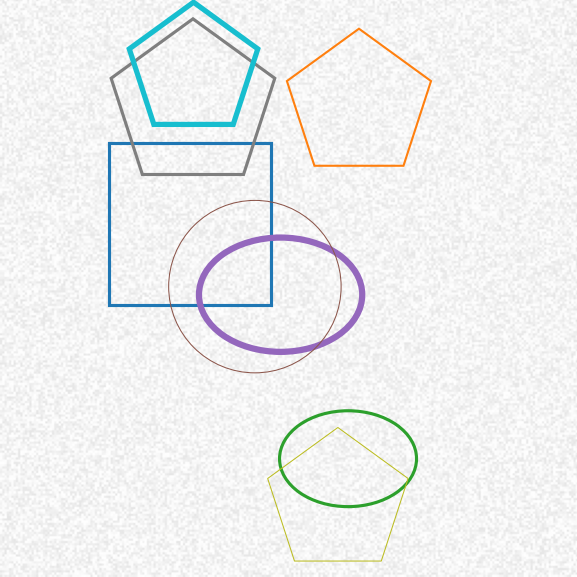[{"shape": "square", "thickness": 1.5, "radius": 0.7, "center": [0.328, 0.611]}, {"shape": "pentagon", "thickness": 1, "radius": 0.66, "center": [0.622, 0.818]}, {"shape": "oval", "thickness": 1.5, "radius": 0.59, "center": [0.603, 0.205]}, {"shape": "oval", "thickness": 3, "radius": 0.71, "center": [0.486, 0.489]}, {"shape": "circle", "thickness": 0.5, "radius": 0.75, "center": [0.441, 0.503]}, {"shape": "pentagon", "thickness": 1.5, "radius": 0.74, "center": [0.334, 0.818]}, {"shape": "pentagon", "thickness": 0.5, "radius": 0.64, "center": [0.585, 0.131]}, {"shape": "pentagon", "thickness": 2.5, "radius": 0.58, "center": [0.335, 0.878]}]